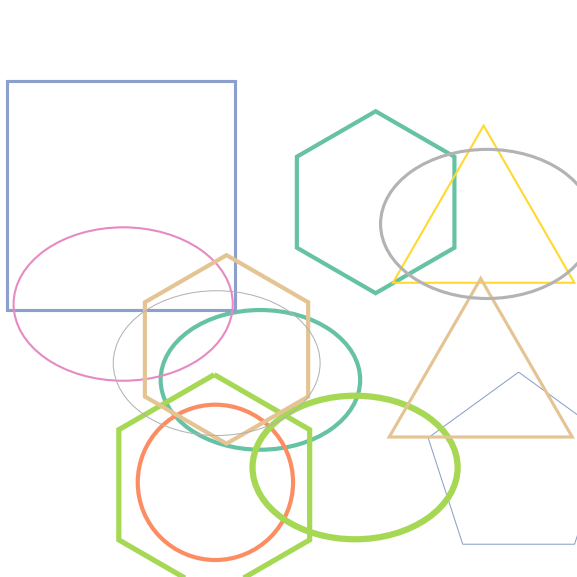[{"shape": "oval", "thickness": 2, "radius": 0.86, "center": [0.451, 0.341]}, {"shape": "hexagon", "thickness": 2, "radius": 0.79, "center": [0.65, 0.649]}, {"shape": "circle", "thickness": 2, "radius": 0.67, "center": [0.373, 0.164]}, {"shape": "pentagon", "thickness": 0.5, "radius": 0.82, "center": [0.898, 0.19]}, {"shape": "square", "thickness": 1.5, "radius": 0.99, "center": [0.209, 0.66]}, {"shape": "oval", "thickness": 1, "radius": 0.95, "center": [0.213, 0.473]}, {"shape": "oval", "thickness": 3, "radius": 0.89, "center": [0.615, 0.19]}, {"shape": "hexagon", "thickness": 2.5, "radius": 0.95, "center": [0.371, 0.16]}, {"shape": "triangle", "thickness": 1, "radius": 0.91, "center": [0.837, 0.6]}, {"shape": "triangle", "thickness": 1.5, "radius": 0.91, "center": [0.832, 0.334]}, {"shape": "hexagon", "thickness": 2, "radius": 0.82, "center": [0.392, 0.394]}, {"shape": "oval", "thickness": 0.5, "radius": 0.9, "center": [0.375, 0.37]}, {"shape": "oval", "thickness": 1.5, "radius": 0.92, "center": [0.843, 0.611]}]